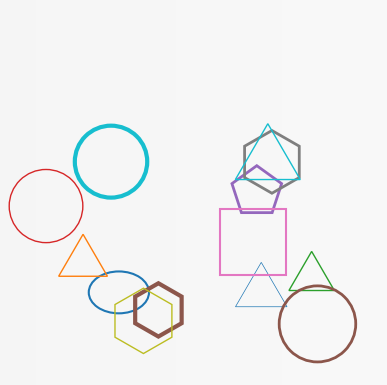[{"shape": "oval", "thickness": 1.5, "radius": 0.39, "center": [0.307, 0.241]}, {"shape": "triangle", "thickness": 0.5, "radius": 0.38, "center": [0.674, 0.242]}, {"shape": "triangle", "thickness": 1, "radius": 0.36, "center": [0.214, 0.319]}, {"shape": "triangle", "thickness": 1, "radius": 0.34, "center": [0.804, 0.279]}, {"shape": "circle", "thickness": 1, "radius": 0.48, "center": [0.119, 0.465]}, {"shape": "pentagon", "thickness": 2, "radius": 0.34, "center": [0.663, 0.502]}, {"shape": "hexagon", "thickness": 3, "radius": 0.35, "center": [0.409, 0.195]}, {"shape": "circle", "thickness": 2, "radius": 0.49, "center": [0.819, 0.159]}, {"shape": "square", "thickness": 1.5, "radius": 0.43, "center": [0.652, 0.372]}, {"shape": "hexagon", "thickness": 2, "radius": 0.41, "center": [0.702, 0.58]}, {"shape": "hexagon", "thickness": 1, "radius": 0.42, "center": [0.37, 0.167]}, {"shape": "triangle", "thickness": 1, "radius": 0.48, "center": [0.691, 0.582]}, {"shape": "circle", "thickness": 3, "radius": 0.47, "center": [0.287, 0.58]}]